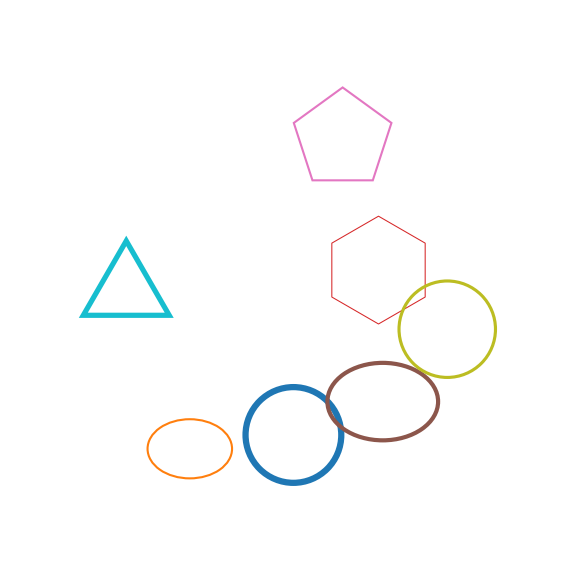[{"shape": "circle", "thickness": 3, "radius": 0.41, "center": [0.508, 0.246]}, {"shape": "oval", "thickness": 1, "radius": 0.37, "center": [0.329, 0.222]}, {"shape": "hexagon", "thickness": 0.5, "radius": 0.47, "center": [0.655, 0.531]}, {"shape": "oval", "thickness": 2, "radius": 0.48, "center": [0.663, 0.304]}, {"shape": "pentagon", "thickness": 1, "radius": 0.44, "center": [0.593, 0.759]}, {"shape": "circle", "thickness": 1.5, "radius": 0.42, "center": [0.774, 0.429]}, {"shape": "triangle", "thickness": 2.5, "radius": 0.43, "center": [0.219, 0.496]}]